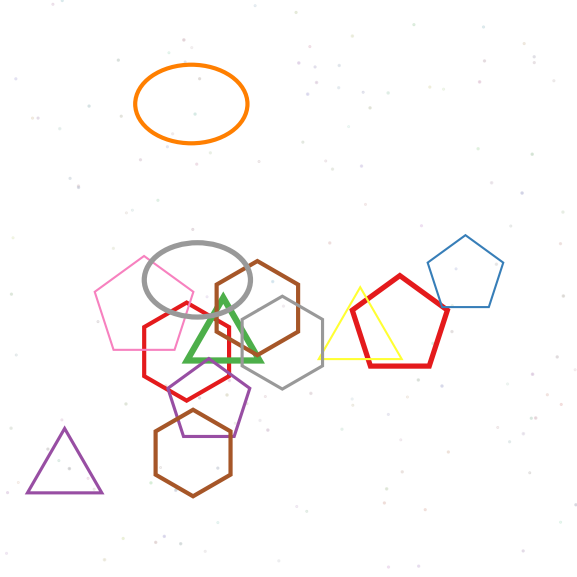[{"shape": "hexagon", "thickness": 2, "radius": 0.42, "center": [0.323, 0.39]}, {"shape": "pentagon", "thickness": 2.5, "radius": 0.43, "center": [0.692, 0.435]}, {"shape": "pentagon", "thickness": 1, "radius": 0.34, "center": [0.806, 0.523]}, {"shape": "triangle", "thickness": 3, "radius": 0.36, "center": [0.387, 0.411]}, {"shape": "pentagon", "thickness": 1.5, "radius": 0.37, "center": [0.362, 0.304]}, {"shape": "triangle", "thickness": 1.5, "radius": 0.37, "center": [0.112, 0.183]}, {"shape": "oval", "thickness": 2, "radius": 0.49, "center": [0.331, 0.819]}, {"shape": "triangle", "thickness": 1, "radius": 0.41, "center": [0.624, 0.419]}, {"shape": "hexagon", "thickness": 2, "radius": 0.37, "center": [0.334, 0.215]}, {"shape": "hexagon", "thickness": 2, "radius": 0.41, "center": [0.446, 0.466]}, {"shape": "pentagon", "thickness": 1, "radius": 0.45, "center": [0.249, 0.466]}, {"shape": "oval", "thickness": 2.5, "radius": 0.46, "center": [0.342, 0.514]}, {"shape": "hexagon", "thickness": 1.5, "radius": 0.4, "center": [0.489, 0.406]}]